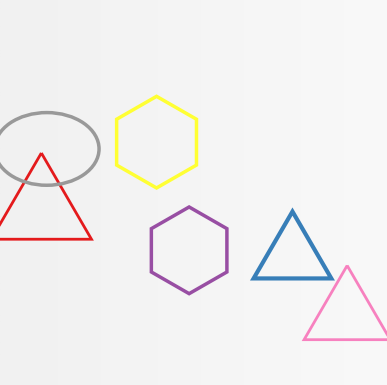[{"shape": "triangle", "thickness": 2, "radius": 0.75, "center": [0.107, 0.453]}, {"shape": "triangle", "thickness": 3, "radius": 0.58, "center": [0.755, 0.335]}, {"shape": "hexagon", "thickness": 2.5, "radius": 0.56, "center": [0.488, 0.35]}, {"shape": "hexagon", "thickness": 2.5, "radius": 0.59, "center": [0.404, 0.631]}, {"shape": "triangle", "thickness": 2, "radius": 0.64, "center": [0.896, 0.182]}, {"shape": "oval", "thickness": 2.5, "radius": 0.67, "center": [0.121, 0.613]}]